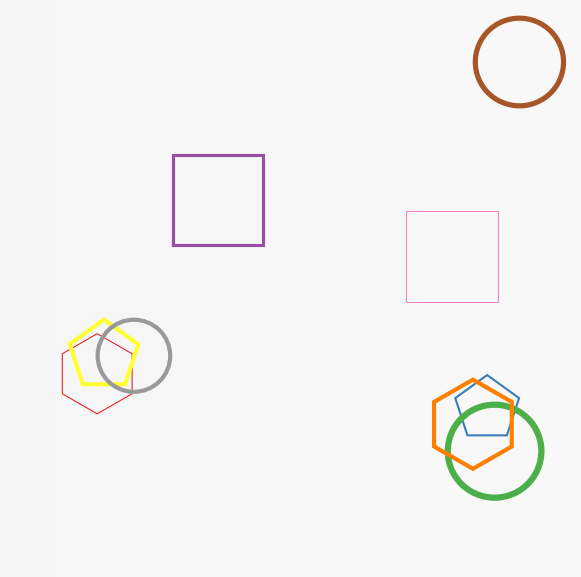[{"shape": "hexagon", "thickness": 0.5, "radius": 0.35, "center": [0.167, 0.352]}, {"shape": "pentagon", "thickness": 1, "radius": 0.29, "center": [0.838, 0.292]}, {"shape": "circle", "thickness": 3, "radius": 0.4, "center": [0.851, 0.218]}, {"shape": "square", "thickness": 1.5, "radius": 0.39, "center": [0.375, 0.653]}, {"shape": "hexagon", "thickness": 2, "radius": 0.39, "center": [0.814, 0.265]}, {"shape": "pentagon", "thickness": 2, "radius": 0.31, "center": [0.179, 0.384]}, {"shape": "circle", "thickness": 2.5, "radius": 0.38, "center": [0.894, 0.892]}, {"shape": "square", "thickness": 0.5, "radius": 0.4, "center": [0.778, 0.555]}, {"shape": "circle", "thickness": 2, "radius": 0.31, "center": [0.23, 0.383]}]